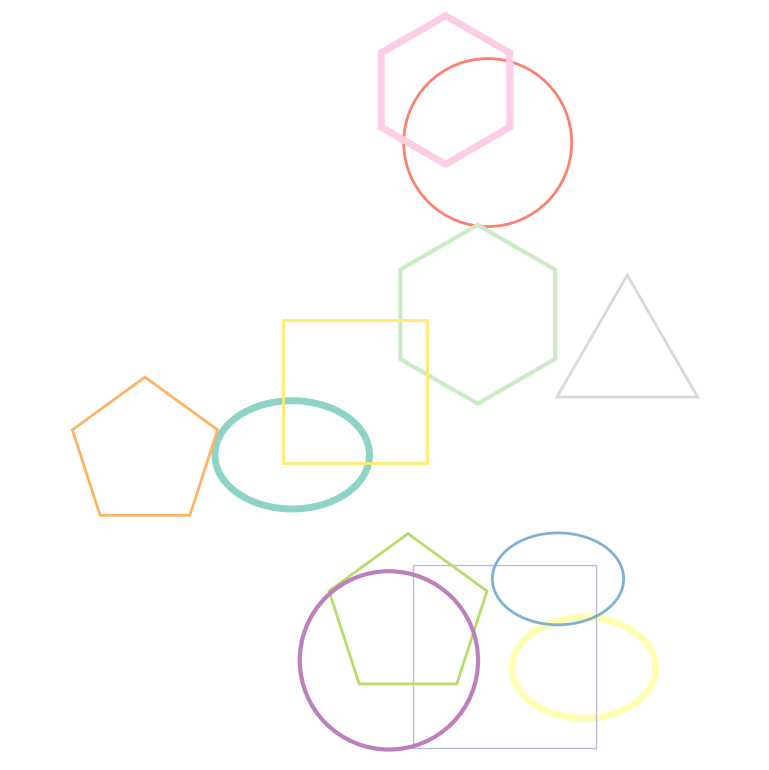[{"shape": "oval", "thickness": 2.5, "radius": 0.5, "center": [0.379, 0.409]}, {"shape": "oval", "thickness": 2.5, "radius": 0.47, "center": [0.758, 0.133]}, {"shape": "square", "thickness": 0.5, "radius": 0.59, "center": [0.655, 0.147]}, {"shape": "circle", "thickness": 1, "radius": 0.55, "center": [0.633, 0.815]}, {"shape": "oval", "thickness": 1, "radius": 0.43, "center": [0.725, 0.248]}, {"shape": "pentagon", "thickness": 1, "radius": 0.5, "center": [0.188, 0.411]}, {"shape": "pentagon", "thickness": 1, "radius": 0.54, "center": [0.53, 0.199]}, {"shape": "hexagon", "thickness": 2.5, "radius": 0.48, "center": [0.579, 0.883]}, {"shape": "triangle", "thickness": 1, "radius": 0.53, "center": [0.815, 0.537]}, {"shape": "circle", "thickness": 1.5, "radius": 0.58, "center": [0.505, 0.142]}, {"shape": "hexagon", "thickness": 1.5, "radius": 0.58, "center": [0.62, 0.592]}, {"shape": "square", "thickness": 1, "radius": 0.47, "center": [0.461, 0.492]}]